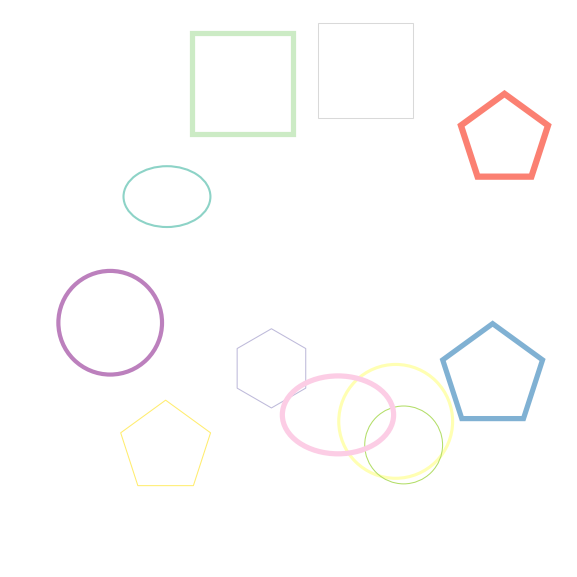[{"shape": "oval", "thickness": 1, "radius": 0.38, "center": [0.289, 0.659]}, {"shape": "circle", "thickness": 1.5, "radius": 0.49, "center": [0.685, 0.27]}, {"shape": "hexagon", "thickness": 0.5, "radius": 0.34, "center": [0.47, 0.361]}, {"shape": "pentagon", "thickness": 3, "radius": 0.4, "center": [0.874, 0.757]}, {"shape": "pentagon", "thickness": 2.5, "radius": 0.45, "center": [0.853, 0.348]}, {"shape": "circle", "thickness": 0.5, "radius": 0.34, "center": [0.699, 0.229]}, {"shape": "oval", "thickness": 2.5, "radius": 0.48, "center": [0.585, 0.281]}, {"shape": "square", "thickness": 0.5, "radius": 0.41, "center": [0.633, 0.877]}, {"shape": "circle", "thickness": 2, "radius": 0.45, "center": [0.191, 0.44]}, {"shape": "square", "thickness": 2.5, "radius": 0.44, "center": [0.42, 0.854]}, {"shape": "pentagon", "thickness": 0.5, "radius": 0.41, "center": [0.287, 0.224]}]